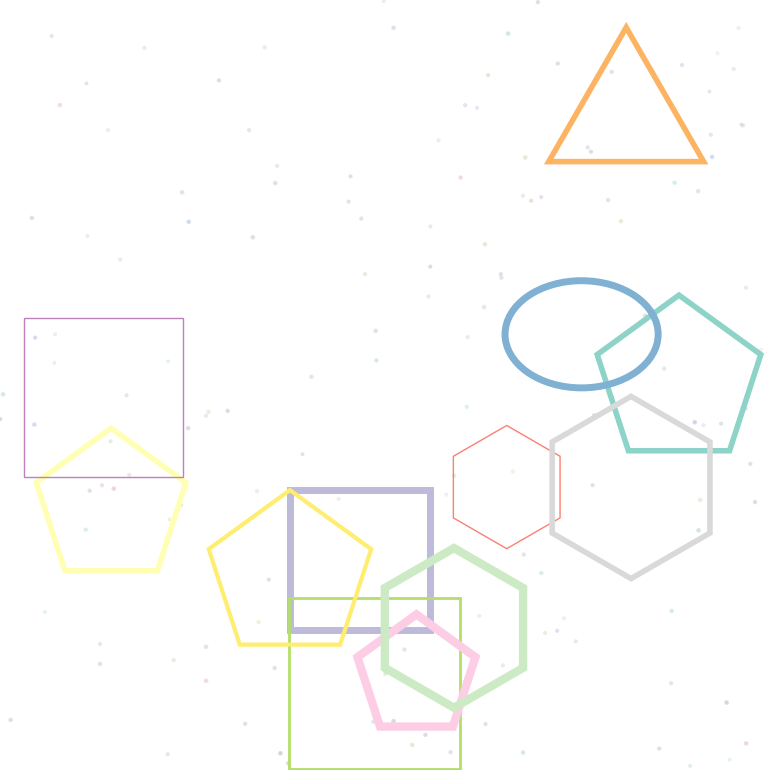[{"shape": "pentagon", "thickness": 2, "radius": 0.56, "center": [0.882, 0.505]}, {"shape": "pentagon", "thickness": 2, "radius": 0.51, "center": [0.144, 0.342]}, {"shape": "square", "thickness": 2.5, "radius": 0.45, "center": [0.468, 0.272]}, {"shape": "hexagon", "thickness": 0.5, "radius": 0.4, "center": [0.658, 0.367]}, {"shape": "oval", "thickness": 2.5, "radius": 0.5, "center": [0.755, 0.566]}, {"shape": "triangle", "thickness": 2, "radius": 0.58, "center": [0.813, 0.848]}, {"shape": "square", "thickness": 1, "radius": 0.56, "center": [0.486, 0.112]}, {"shape": "pentagon", "thickness": 3, "radius": 0.4, "center": [0.541, 0.122]}, {"shape": "hexagon", "thickness": 2, "radius": 0.59, "center": [0.82, 0.367]}, {"shape": "square", "thickness": 0.5, "radius": 0.52, "center": [0.134, 0.484]}, {"shape": "hexagon", "thickness": 3, "radius": 0.52, "center": [0.59, 0.185]}, {"shape": "pentagon", "thickness": 1.5, "radius": 0.55, "center": [0.377, 0.253]}]